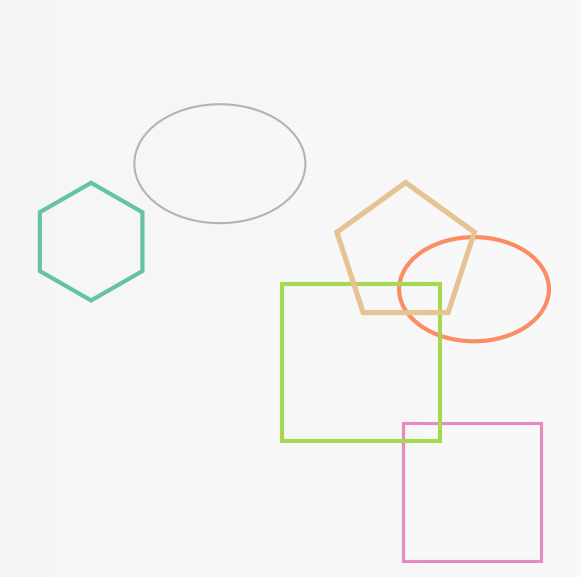[{"shape": "hexagon", "thickness": 2, "radius": 0.51, "center": [0.157, 0.581]}, {"shape": "oval", "thickness": 2, "radius": 0.64, "center": [0.816, 0.498]}, {"shape": "square", "thickness": 1.5, "radius": 0.6, "center": [0.812, 0.147]}, {"shape": "square", "thickness": 2, "radius": 0.68, "center": [0.622, 0.371]}, {"shape": "pentagon", "thickness": 2.5, "radius": 0.62, "center": [0.698, 0.559]}, {"shape": "oval", "thickness": 1, "radius": 0.74, "center": [0.378, 0.716]}]